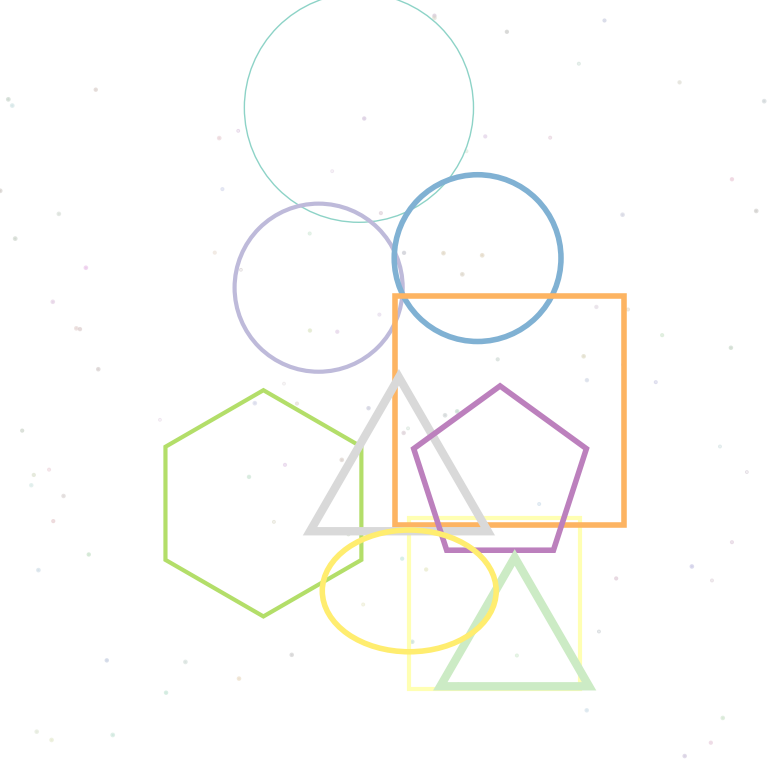[{"shape": "circle", "thickness": 0.5, "radius": 0.74, "center": [0.466, 0.86]}, {"shape": "square", "thickness": 1.5, "radius": 0.56, "center": [0.642, 0.216]}, {"shape": "circle", "thickness": 1.5, "radius": 0.55, "center": [0.414, 0.626]}, {"shape": "circle", "thickness": 2, "radius": 0.54, "center": [0.62, 0.665]}, {"shape": "square", "thickness": 2, "radius": 0.74, "center": [0.662, 0.467]}, {"shape": "hexagon", "thickness": 1.5, "radius": 0.73, "center": [0.342, 0.346]}, {"shape": "triangle", "thickness": 3, "radius": 0.67, "center": [0.518, 0.377]}, {"shape": "pentagon", "thickness": 2, "radius": 0.59, "center": [0.649, 0.381]}, {"shape": "triangle", "thickness": 3, "radius": 0.56, "center": [0.668, 0.164]}, {"shape": "oval", "thickness": 2, "radius": 0.56, "center": [0.531, 0.233]}]